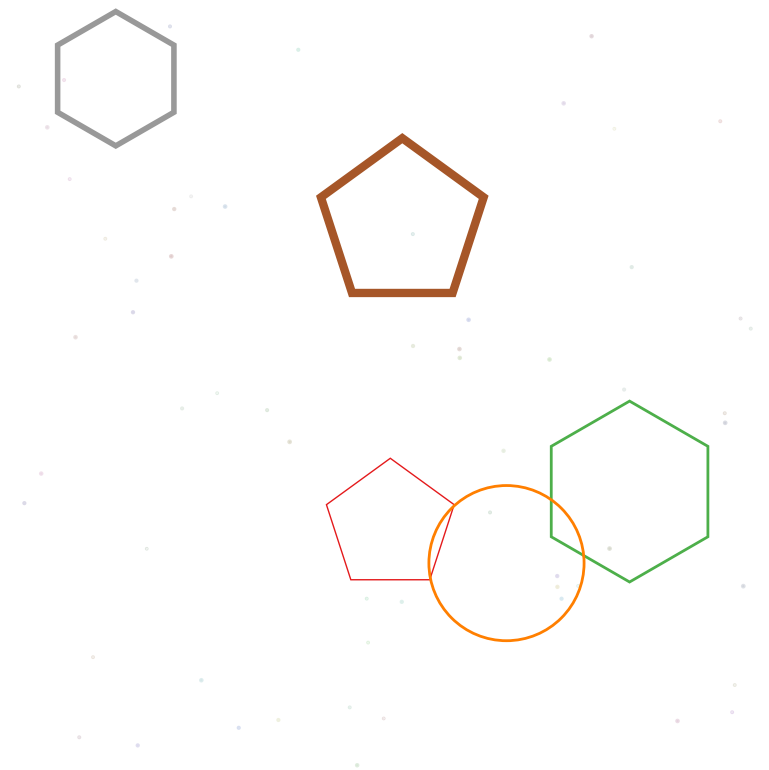[{"shape": "pentagon", "thickness": 0.5, "radius": 0.44, "center": [0.507, 0.318]}, {"shape": "hexagon", "thickness": 1, "radius": 0.59, "center": [0.818, 0.362]}, {"shape": "circle", "thickness": 1, "radius": 0.5, "center": [0.658, 0.269]}, {"shape": "pentagon", "thickness": 3, "radius": 0.56, "center": [0.522, 0.709]}, {"shape": "hexagon", "thickness": 2, "radius": 0.44, "center": [0.15, 0.898]}]